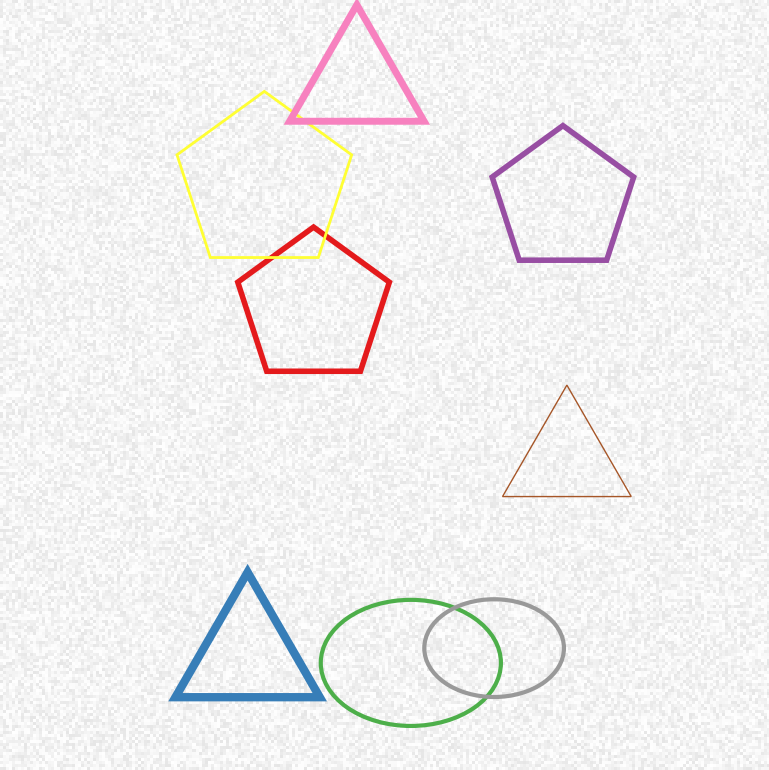[{"shape": "pentagon", "thickness": 2, "radius": 0.52, "center": [0.407, 0.602]}, {"shape": "triangle", "thickness": 3, "radius": 0.54, "center": [0.322, 0.149]}, {"shape": "oval", "thickness": 1.5, "radius": 0.58, "center": [0.534, 0.139]}, {"shape": "pentagon", "thickness": 2, "radius": 0.48, "center": [0.731, 0.74]}, {"shape": "pentagon", "thickness": 1, "radius": 0.6, "center": [0.343, 0.762]}, {"shape": "triangle", "thickness": 0.5, "radius": 0.48, "center": [0.736, 0.403]}, {"shape": "triangle", "thickness": 2.5, "radius": 0.5, "center": [0.463, 0.893]}, {"shape": "oval", "thickness": 1.5, "radius": 0.45, "center": [0.642, 0.158]}]